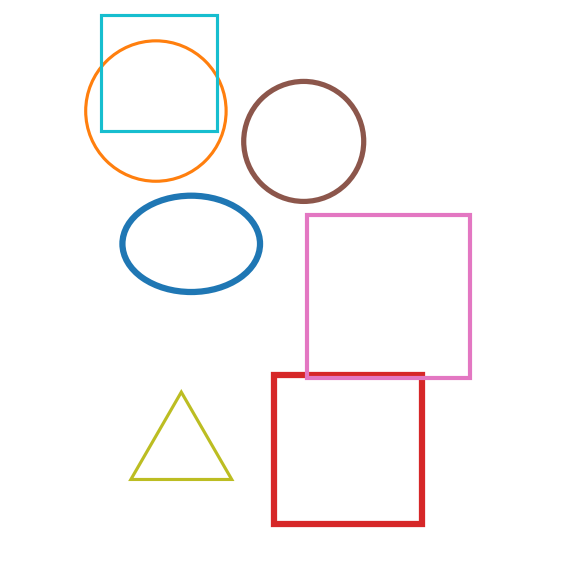[{"shape": "oval", "thickness": 3, "radius": 0.6, "center": [0.331, 0.577]}, {"shape": "circle", "thickness": 1.5, "radius": 0.61, "center": [0.27, 0.807]}, {"shape": "square", "thickness": 3, "radius": 0.64, "center": [0.603, 0.221]}, {"shape": "circle", "thickness": 2.5, "radius": 0.52, "center": [0.526, 0.754]}, {"shape": "square", "thickness": 2, "radius": 0.7, "center": [0.673, 0.486]}, {"shape": "triangle", "thickness": 1.5, "radius": 0.5, "center": [0.314, 0.219]}, {"shape": "square", "thickness": 1.5, "radius": 0.5, "center": [0.276, 0.873]}]